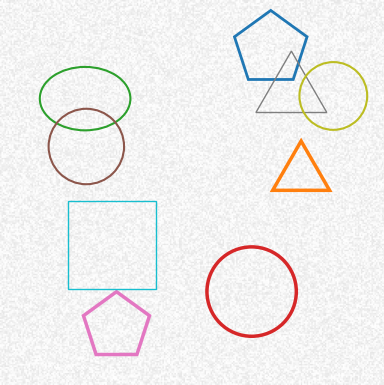[{"shape": "pentagon", "thickness": 2, "radius": 0.5, "center": [0.703, 0.874]}, {"shape": "triangle", "thickness": 2.5, "radius": 0.43, "center": [0.782, 0.548]}, {"shape": "oval", "thickness": 1.5, "radius": 0.59, "center": [0.221, 0.744]}, {"shape": "circle", "thickness": 2.5, "radius": 0.58, "center": [0.654, 0.243]}, {"shape": "circle", "thickness": 1.5, "radius": 0.49, "center": [0.224, 0.619]}, {"shape": "pentagon", "thickness": 2.5, "radius": 0.45, "center": [0.303, 0.152]}, {"shape": "triangle", "thickness": 1, "radius": 0.53, "center": [0.757, 0.761]}, {"shape": "circle", "thickness": 1.5, "radius": 0.44, "center": [0.866, 0.751]}, {"shape": "square", "thickness": 1, "radius": 0.57, "center": [0.291, 0.364]}]